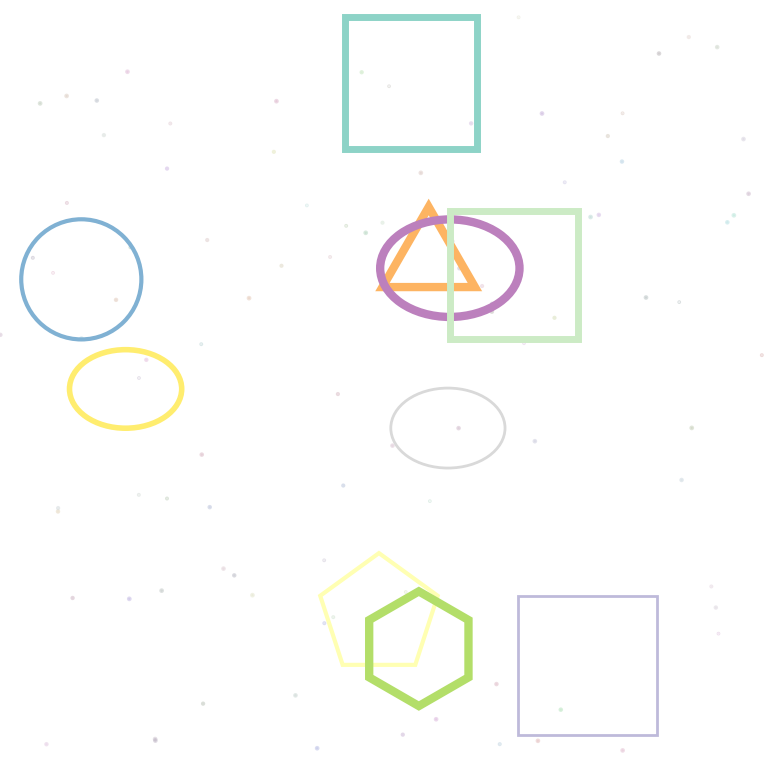[{"shape": "square", "thickness": 2.5, "radius": 0.43, "center": [0.534, 0.892]}, {"shape": "pentagon", "thickness": 1.5, "radius": 0.4, "center": [0.492, 0.201]}, {"shape": "square", "thickness": 1, "radius": 0.45, "center": [0.763, 0.136]}, {"shape": "circle", "thickness": 1.5, "radius": 0.39, "center": [0.106, 0.637]}, {"shape": "triangle", "thickness": 3, "radius": 0.35, "center": [0.557, 0.662]}, {"shape": "hexagon", "thickness": 3, "radius": 0.37, "center": [0.544, 0.158]}, {"shape": "oval", "thickness": 1, "radius": 0.37, "center": [0.582, 0.444]}, {"shape": "oval", "thickness": 3, "radius": 0.45, "center": [0.584, 0.652]}, {"shape": "square", "thickness": 2.5, "radius": 0.42, "center": [0.667, 0.643]}, {"shape": "oval", "thickness": 2, "radius": 0.36, "center": [0.163, 0.495]}]